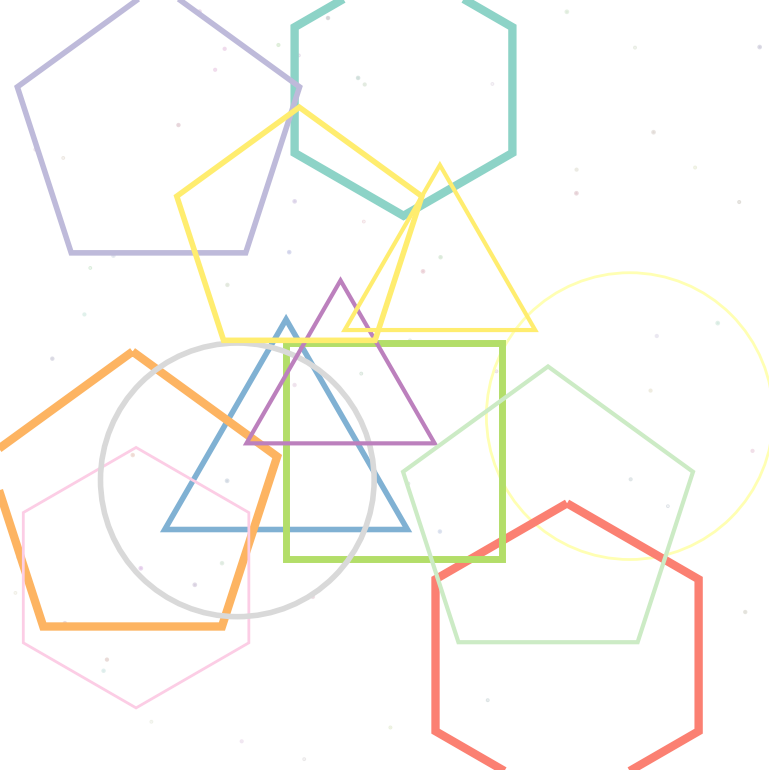[{"shape": "hexagon", "thickness": 3, "radius": 0.82, "center": [0.524, 0.883]}, {"shape": "circle", "thickness": 1, "radius": 0.93, "center": [0.818, 0.46]}, {"shape": "pentagon", "thickness": 2, "radius": 0.96, "center": [0.206, 0.828]}, {"shape": "hexagon", "thickness": 3, "radius": 0.99, "center": [0.736, 0.149]}, {"shape": "triangle", "thickness": 2, "radius": 0.91, "center": [0.372, 0.403]}, {"shape": "pentagon", "thickness": 3, "radius": 0.99, "center": [0.172, 0.346]}, {"shape": "square", "thickness": 2.5, "radius": 0.7, "center": [0.511, 0.414]}, {"shape": "hexagon", "thickness": 1, "radius": 0.85, "center": [0.177, 0.25]}, {"shape": "circle", "thickness": 2, "radius": 0.89, "center": [0.308, 0.377]}, {"shape": "triangle", "thickness": 1.5, "radius": 0.71, "center": [0.442, 0.495]}, {"shape": "pentagon", "thickness": 1.5, "radius": 0.99, "center": [0.712, 0.326]}, {"shape": "triangle", "thickness": 1.5, "radius": 0.71, "center": [0.571, 0.643]}, {"shape": "pentagon", "thickness": 2, "radius": 0.84, "center": [0.389, 0.693]}]